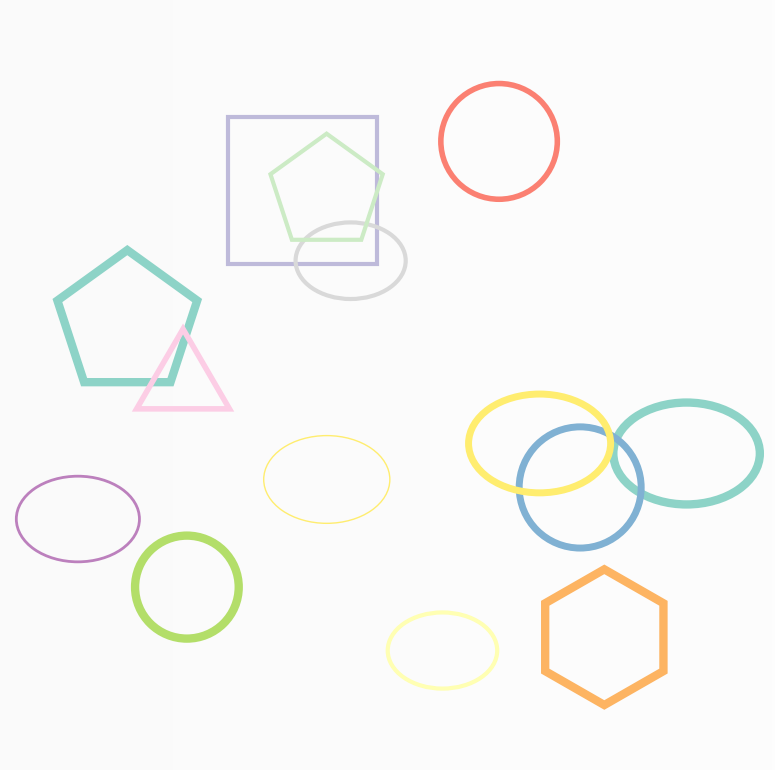[{"shape": "oval", "thickness": 3, "radius": 0.47, "center": [0.886, 0.411]}, {"shape": "pentagon", "thickness": 3, "radius": 0.47, "center": [0.164, 0.58]}, {"shape": "oval", "thickness": 1.5, "radius": 0.35, "center": [0.571, 0.155]}, {"shape": "square", "thickness": 1.5, "radius": 0.48, "center": [0.391, 0.752]}, {"shape": "circle", "thickness": 2, "radius": 0.38, "center": [0.644, 0.816]}, {"shape": "circle", "thickness": 2.5, "radius": 0.39, "center": [0.749, 0.367]}, {"shape": "hexagon", "thickness": 3, "radius": 0.44, "center": [0.78, 0.172]}, {"shape": "circle", "thickness": 3, "radius": 0.33, "center": [0.241, 0.238]}, {"shape": "triangle", "thickness": 2, "radius": 0.35, "center": [0.236, 0.504]}, {"shape": "oval", "thickness": 1.5, "radius": 0.36, "center": [0.452, 0.661]}, {"shape": "oval", "thickness": 1, "radius": 0.4, "center": [0.1, 0.326]}, {"shape": "pentagon", "thickness": 1.5, "radius": 0.38, "center": [0.421, 0.75]}, {"shape": "oval", "thickness": 0.5, "radius": 0.41, "center": [0.422, 0.377]}, {"shape": "oval", "thickness": 2.5, "radius": 0.46, "center": [0.696, 0.424]}]